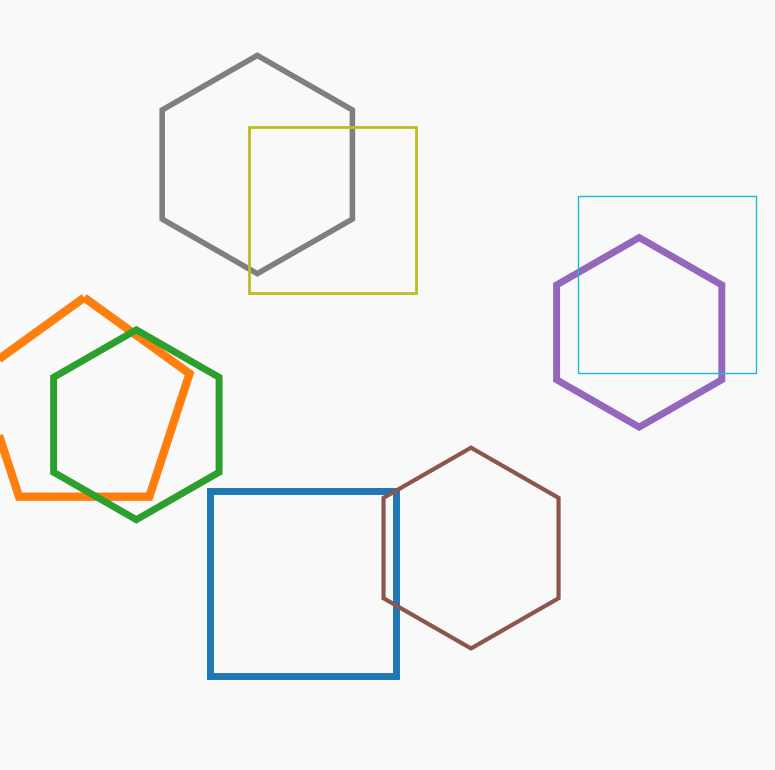[{"shape": "square", "thickness": 2.5, "radius": 0.6, "center": [0.391, 0.243]}, {"shape": "pentagon", "thickness": 3, "radius": 0.71, "center": [0.109, 0.471]}, {"shape": "hexagon", "thickness": 2.5, "radius": 0.62, "center": [0.176, 0.448]}, {"shape": "hexagon", "thickness": 2.5, "radius": 0.62, "center": [0.825, 0.568]}, {"shape": "hexagon", "thickness": 1.5, "radius": 0.65, "center": [0.608, 0.288]}, {"shape": "hexagon", "thickness": 2, "radius": 0.71, "center": [0.332, 0.786]}, {"shape": "square", "thickness": 1, "radius": 0.54, "center": [0.429, 0.727]}, {"shape": "square", "thickness": 0.5, "radius": 0.58, "center": [0.86, 0.63]}]